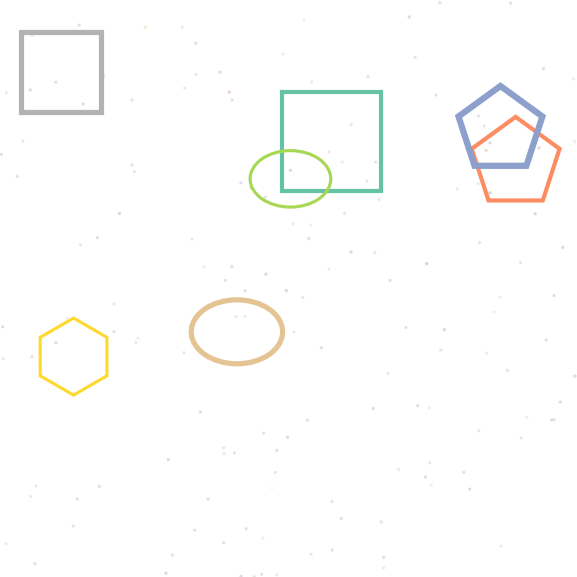[{"shape": "square", "thickness": 2, "radius": 0.43, "center": [0.574, 0.754]}, {"shape": "pentagon", "thickness": 2, "radius": 0.4, "center": [0.893, 0.717]}, {"shape": "pentagon", "thickness": 3, "radius": 0.38, "center": [0.867, 0.774]}, {"shape": "oval", "thickness": 1.5, "radius": 0.35, "center": [0.503, 0.689]}, {"shape": "hexagon", "thickness": 1.5, "radius": 0.33, "center": [0.127, 0.382]}, {"shape": "oval", "thickness": 2.5, "radius": 0.4, "center": [0.41, 0.425]}, {"shape": "square", "thickness": 2.5, "radius": 0.35, "center": [0.105, 0.875]}]